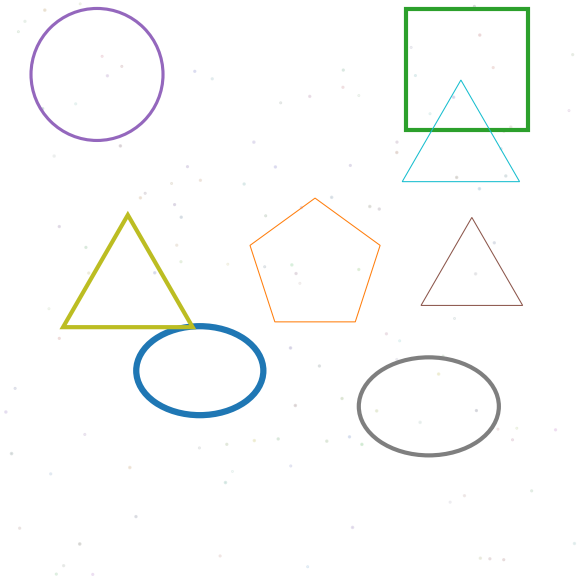[{"shape": "oval", "thickness": 3, "radius": 0.55, "center": [0.346, 0.357]}, {"shape": "pentagon", "thickness": 0.5, "radius": 0.59, "center": [0.546, 0.538]}, {"shape": "square", "thickness": 2, "radius": 0.53, "center": [0.809, 0.879]}, {"shape": "circle", "thickness": 1.5, "radius": 0.57, "center": [0.168, 0.87]}, {"shape": "triangle", "thickness": 0.5, "radius": 0.51, "center": [0.817, 0.521]}, {"shape": "oval", "thickness": 2, "radius": 0.61, "center": [0.743, 0.295]}, {"shape": "triangle", "thickness": 2, "radius": 0.65, "center": [0.221, 0.497]}, {"shape": "triangle", "thickness": 0.5, "radius": 0.59, "center": [0.798, 0.743]}]